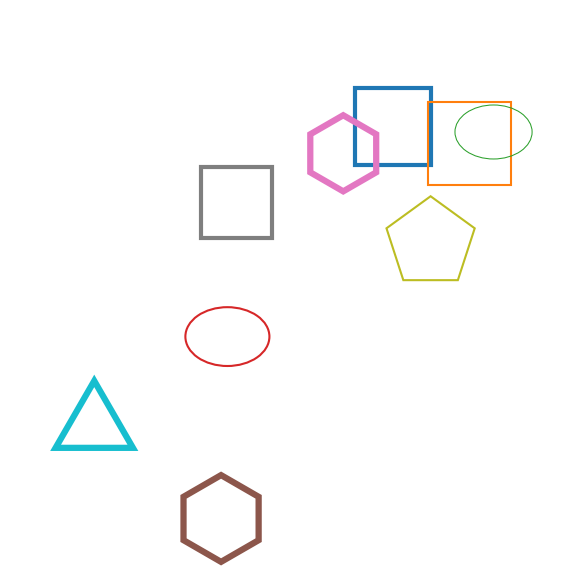[{"shape": "square", "thickness": 2, "radius": 0.33, "center": [0.68, 0.78]}, {"shape": "square", "thickness": 1, "radius": 0.36, "center": [0.813, 0.75]}, {"shape": "oval", "thickness": 0.5, "radius": 0.33, "center": [0.855, 0.771]}, {"shape": "oval", "thickness": 1, "radius": 0.36, "center": [0.394, 0.416]}, {"shape": "hexagon", "thickness": 3, "radius": 0.38, "center": [0.383, 0.101]}, {"shape": "hexagon", "thickness": 3, "radius": 0.33, "center": [0.594, 0.734]}, {"shape": "square", "thickness": 2, "radius": 0.31, "center": [0.409, 0.648]}, {"shape": "pentagon", "thickness": 1, "radius": 0.4, "center": [0.746, 0.579]}, {"shape": "triangle", "thickness": 3, "radius": 0.39, "center": [0.163, 0.262]}]